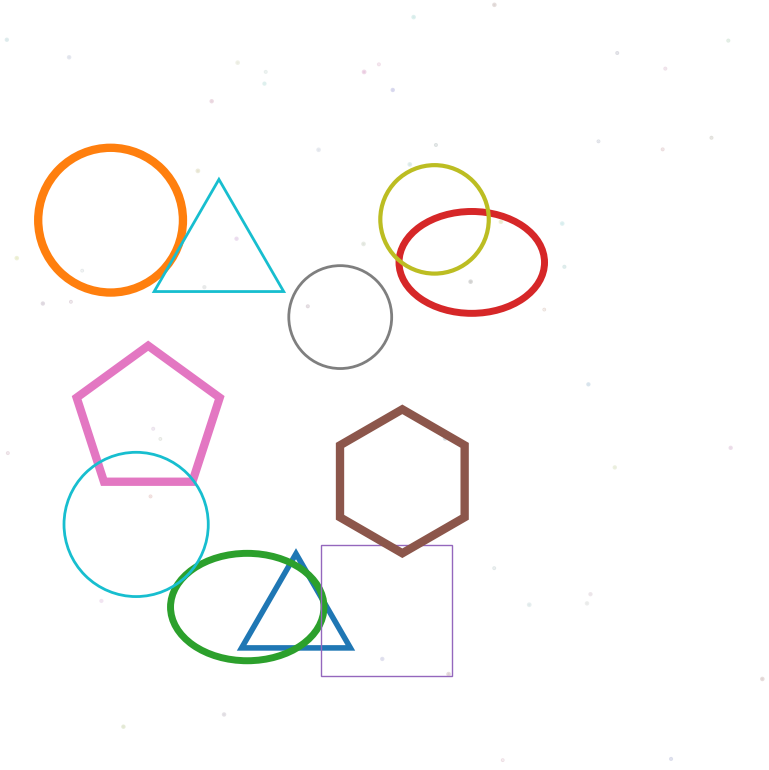[{"shape": "triangle", "thickness": 2, "radius": 0.41, "center": [0.384, 0.199]}, {"shape": "circle", "thickness": 3, "radius": 0.47, "center": [0.144, 0.714]}, {"shape": "oval", "thickness": 2.5, "radius": 0.5, "center": [0.321, 0.212]}, {"shape": "oval", "thickness": 2.5, "radius": 0.47, "center": [0.613, 0.659]}, {"shape": "square", "thickness": 0.5, "radius": 0.42, "center": [0.502, 0.207]}, {"shape": "hexagon", "thickness": 3, "radius": 0.47, "center": [0.523, 0.375]}, {"shape": "pentagon", "thickness": 3, "radius": 0.49, "center": [0.192, 0.453]}, {"shape": "circle", "thickness": 1, "radius": 0.33, "center": [0.442, 0.588]}, {"shape": "circle", "thickness": 1.5, "radius": 0.35, "center": [0.564, 0.715]}, {"shape": "circle", "thickness": 1, "radius": 0.47, "center": [0.177, 0.319]}, {"shape": "triangle", "thickness": 1, "radius": 0.49, "center": [0.284, 0.67]}]